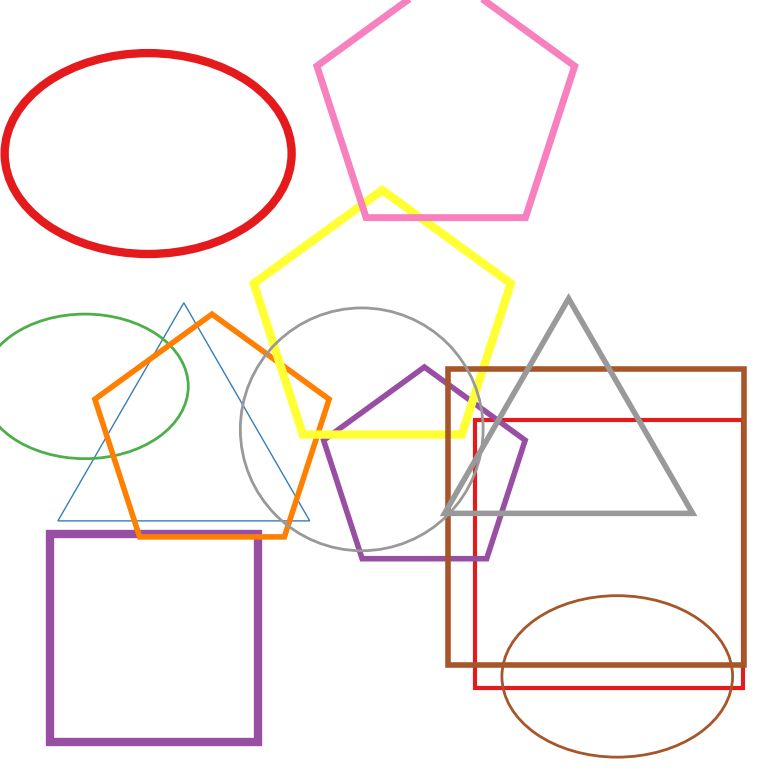[{"shape": "square", "thickness": 1.5, "radius": 0.87, "center": [0.791, 0.28]}, {"shape": "oval", "thickness": 3, "radius": 0.93, "center": [0.192, 0.801]}, {"shape": "triangle", "thickness": 0.5, "radius": 0.94, "center": [0.239, 0.418]}, {"shape": "oval", "thickness": 1, "radius": 0.67, "center": [0.11, 0.498]}, {"shape": "square", "thickness": 3, "radius": 0.68, "center": [0.2, 0.171]}, {"shape": "pentagon", "thickness": 2, "radius": 0.69, "center": [0.551, 0.386]}, {"shape": "pentagon", "thickness": 2, "radius": 0.8, "center": [0.275, 0.432]}, {"shape": "pentagon", "thickness": 3, "radius": 0.88, "center": [0.496, 0.578]}, {"shape": "square", "thickness": 2, "radius": 0.96, "center": [0.774, 0.329]}, {"shape": "oval", "thickness": 1, "radius": 0.75, "center": [0.802, 0.122]}, {"shape": "pentagon", "thickness": 2.5, "radius": 0.88, "center": [0.579, 0.86]}, {"shape": "circle", "thickness": 1, "radius": 0.79, "center": [0.47, 0.442]}, {"shape": "triangle", "thickness": 2, "radius": 0.93, "center": [0.738, 0.426]}]